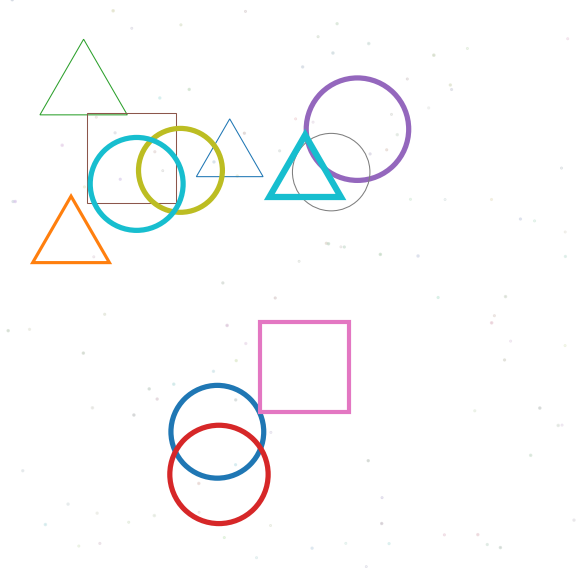[{"shape": "circle", "thickness": 2.5, "radius": 0.4, "center": [0.376, 0.251]}, {"shape": "triangle", "thickness": 0.5, "radius": 0.33, "center": [0.398, 0.727]}, {"shape": "triangle", "thickness": 1.5, "radius": 0.38, "center": [0.123, 0.583]}, {"shape": "triangle", "thickness": 0.5, "radius": 0.44, "center": [0.145, 0.844]}, {"shape": "circle", "thickness": 2.5, "radius": 0.43, "center": [0.379, 0.178]}, {"shape": "circle", "thickness": 2.5, "radius": 0.44, "center": [0.619, 0.775]}, {"shape": "square", "thickness": 0.5, "radius": 0.39, "center": [0.228, 0.726]}, {"shape": "square", "thickness": 2, "radius": 0.39, "center": [0.527, 0.363]}, {"shape": "circle", "thickness": 0.5, "radius": 0.34, "center": [0.573, 0.701]}, {"shape": "circle", "thickness": 2.5, "radius": 0.36, "center": [0.312, 0.704]}, {"shape": "circle", "thickness": 2.5, "radius": 0.4, "center": [0.237, 0.681]}, {"shape": "triangle", "thickness": 3, "radius": 0.36, "center": [0.528, 0.694]}]